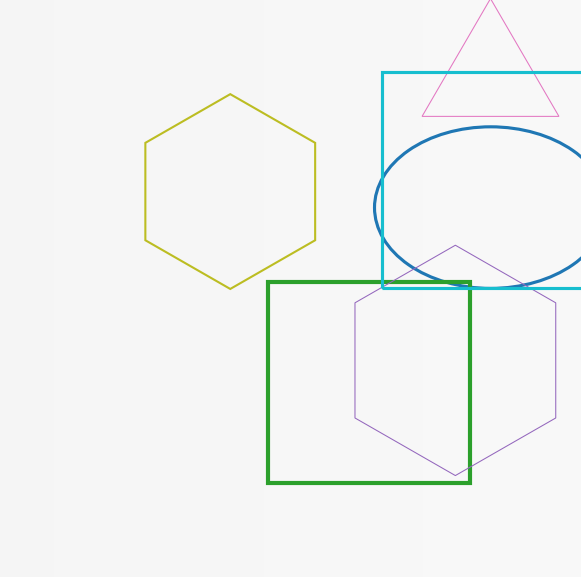[{"shape": "oval", "thickness": 1.5, "radius": 1.0, "center": [0.844, 0.64]}, {"shape": "square", "thickness": 2, "radius": 0.87, "center": [0.634, 0.336]}, {"shape": "hexagon", "thickness": 0.5, "radius": 1.0, "center": [0.783, 0.375]}, {"shape": "triangle", "thickness": 0.5, "radius": 0.68, "center": [0.844, 0.866]}, {"shape": "hexagon", "thickness": 1, "radius": 0.84, "center": [0.396, 0.667]}, {"shape": "square", "thickness": 1.5, "radius": 0.93, "center": [0.844, 0.687]}]